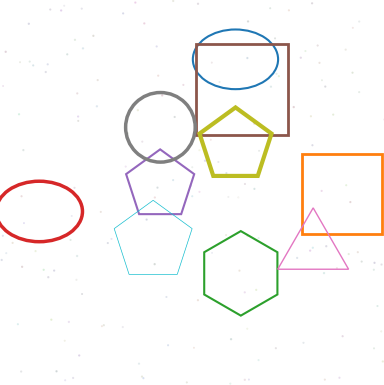[{"shape": "oval", "thickness": 1.5, "radius": 0.55, "center": [0.612, 0.846]}, {"shape": "square", "thickness": 2, "radius": 0.52, "center": [0.888, 0.497]}, {"shape": "hexagon", "thickness": 1.5, "radius": 0.55, "center": [0.625, 0.29]}, {"shape": "oval", "thickness": 2.5, "radius": 0.56, "center": [0.102, 0.451]}, {"shape": "pentagon", "thickness": 1.5, "radius": 0.46, "center": [0.416, 0.519]}, {"shape": "square", "thickness": 2, "radius": 0.6, "center": [0.629, 0.768]}, {"shape": "triangle", "thickness": 1, "radius": 0.53, "center": [0.813, 0.354]}, {"shape": "circle", "thickness": 2.5, "radius": 0.45, "center": [0.417, 0.669]}, {"shape": "pentagon", "thickness": 3, "radius": 0.49, "center": [0.612, 0.623]}, {"shape": "pentagon", "thickness": 0.5, "radius": 0.53, "center": [0.398, 0.373]}]